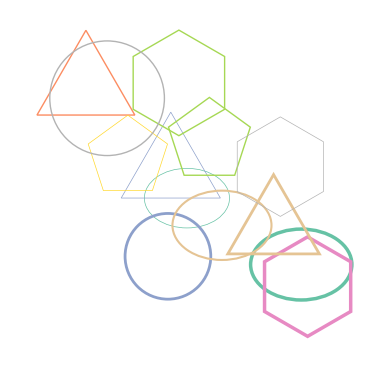[{"shape": "oval", "thickness": 0.5, "radius": 0.55, "center": [0.486, 0.485]}, {"shape": "oval", "thickness": 2.5, "radius": 0.66, "center": [0.782, 0.313]}, {"shape": "triangle", "thickness": 1, "radius": 0.73, "center": [0.223, 0.775]}, {"shape": "triangle", "thickness": 0.5, "radius": 0.74, "center": [0.444, 0.56]}, {"shape": "circle", "thickness": 2, "radius": 0.56, "center": [0.436, 0.334]}, {"shape": "hexagon", "thickness": 2.5, "radius": 0.65, "center": [0.799, 0.256]}, {"shape": "hexagon", "thickness": 1, "radius": 0.69, "center": [0.465, 0.785]}, {"shape": "pentagon", "thickness": 1, "radius": 0.56, "center": [0.544, 0.635]}, {"shape": "pentagon", "thickness": 0.5, "radius": 0.54, "center": [0.332, 0.593]}, {"shape": "triangle", "thickness": 2, "radius": 0.69, "center": [0.711, 0.409]}, {"shape": "oval", "thickness": 1.5, "radius": 0.64, "center": [0.577, 0.415]}, {"shape": "hexagon", "thickness": 0.5, "radius": 0.65, "center": [0.728, 0.567]}, {"shape": "circle", "thickness": 1, "radius": 0.74, "center": [0.278, 0.745]}]